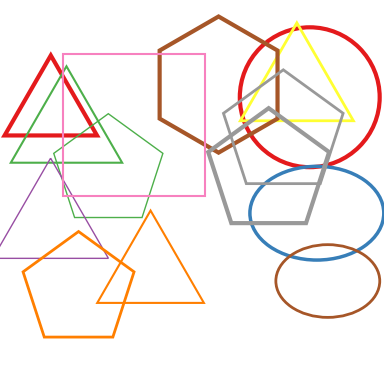[{"shape": "circle", "thickness": 3, "radius": 0.91, "center": [0.805, 0.747]}, {"shape": "triangle", "thickness": 3, "radius": 0.69, "center": [0.132, 0.717]}, {"shape": "oval", "thickness": 2.5, "radius": 0.87, "center": [0.823, 0.446]}, {"shape": "triangle", "thickness": 1.5, "radius": 0.83, "center": [0.173, 0.661]}, {"shape": "pentagon", "thickness": 1, "radius": 0.75, "center": [0.281, 0.556]}, {"shape": "triangle", "thickness": 1, "radius": 0.87, "center": [0.131, 0.416]}, {"shape": "triangle", "thickness": 1.5, "radius": 0.8, "center": [0.391, 0.293]}, {"shape": "pentagon", "thickness": 2, "radius": 0.76, "center": [0.204, 0.247]}, {"shape": "triangle", "thickness": 2, "radius": 0.85, "center": [0.771, 0.771]}, {"shape": "hexagon", "thickness": 3, "radius": 0.88, "center": [0.568, 0.78]}, {"shape": "oval", "thickness": 2, "radius": 0.67, "center": [0.851, 0.27]}, {"shape": "square", "thickness": 1.5, "radius": 0.92, "center": [0.348, 0.675]}, {"shape": "pentagon", "thickness": 2, "radius": 0.82, "center": [0.736, 0.655]}, {"shape": "pentagon", "thickness": 3, "radius": 0.83, "center": [0.698, 0.554]}]